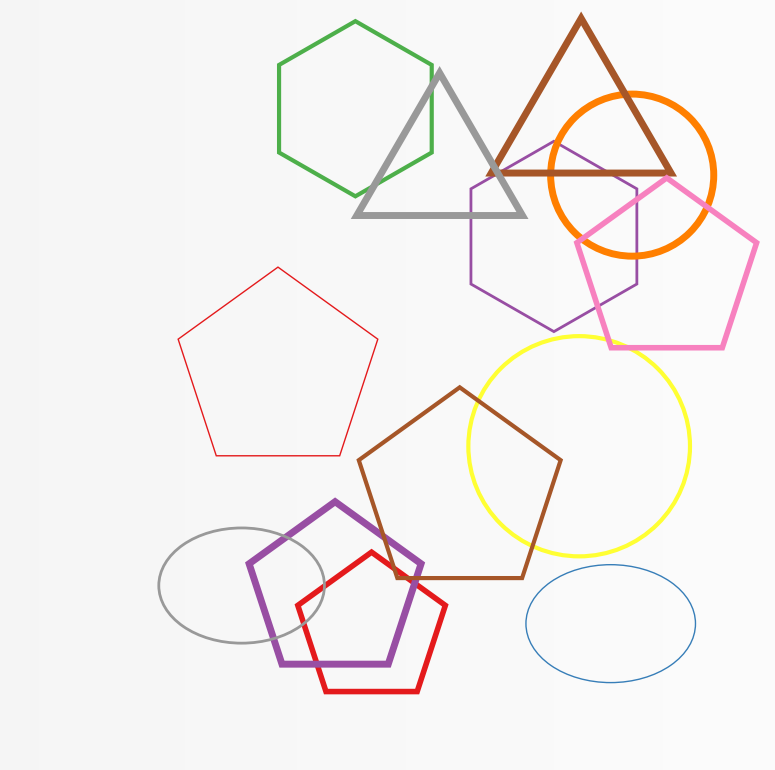[{"shape": "pentagon", "thickness": 0.5, "radius": 0.68, "center": [0.359, 0.518]}, {"shape": "pentagon", "thickness": 2, "radius": 0.5, "center": [0.479, 0.183]}, {"shape": "oval", "thickness": 0.5, "radius": 0.55, "center": [0.788, 0.19]}, {"shape": "hexagon", "thickness": 1.5, "radius": 0.57, "center": [0.459, 0.859]}, {"shape": "hexagon", "thickness": 1, "radius": 0.62, "center": [0.715, 0.693]}, {"shape": "pentagon", "thickness": 2.5, "radius": 0.58, "center": [0.432, 0.232]}, {"shape": "circle", "thickness": 2.5, "radius": 0.53, "center": [0.816, 0.773]}, {"shape": "circle", "thickness": 1.5, "radius": 0.71, "center": [0.747, 0.42]}, {"shape": "pentagon", "thickness": 1.5, "radius": 0.68, "center": [0.593, 0.36]}, {"shape": "triangle", "thickness": 2.5, "radius": 0.67, "center": [0.75, 0.842]}, {"shape": "pentagon", "thickness": 2, "radius": 0.61, "center": [0.86, 0.647]}, {"shape": "oval", "thickness": 1, "radius": 0.53, "center": [0.312, 0.24]}, {"shape": "triangle", "thickness": 2.5, "radius": 0.62, "center": [0.567, 0.782]}]